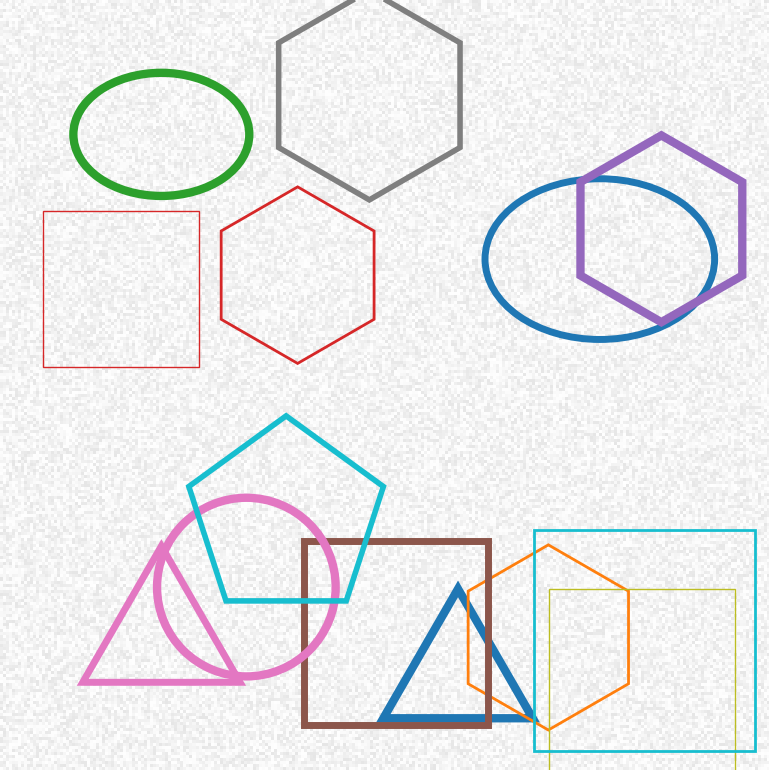[{"shape": "oval", "thickness": 2.5, "radius": 0.75, "center": [0.779, 0.664]}, {"shape": "triangle", "thickness": 3, "radius": 0.56, "center": [0.595, 0.123]}, {"shape": "hexagon", "thickness": 1, "radius": 0.6, "center": [0.712, 0.172]}, {"shape": "oval", "thickness": 3, "radius": 0.57, "center": [0.21, 0.825]}, {"shape": "hexagon", "thickness": 1, "radius": 0.57, "center": [0.387, 0.643]}, {"shape": "square", "thickness": 0.5, "radius": 0.51, "center": [0.157, 0.625]}, {"shape": "hexagon", "thickness": 3, "radius": 0.61, "center": [0.859, 0.703]}, {"shape": "square", "thickness": 2.5, "radius": 0.6, "center": [0.515, 0.178]}, {"shape": "triangle", "thickness": 2.5, "radius": 0.59, "center": [0.21, 0.173]}, {"shape": "circle", "thickness": 3, "radius": 0.58, "center": [0.32, 0.238]}, {"shape": "hexagon", "thickness": 2, "radius": 0.68, "center": [0.48, 0.876]}, {"shape": "square", "thickness": 0.5, "radius": 0.6, "center": [0.834, 0.114]}, {"shape": "pentagon", "thickness": 2, "radius": 0.66, "center": [0.372, 0.327]}, {"shape": "square", "thickness": 1, "radius": 0.72, "center": [0.837, 0.168]}]